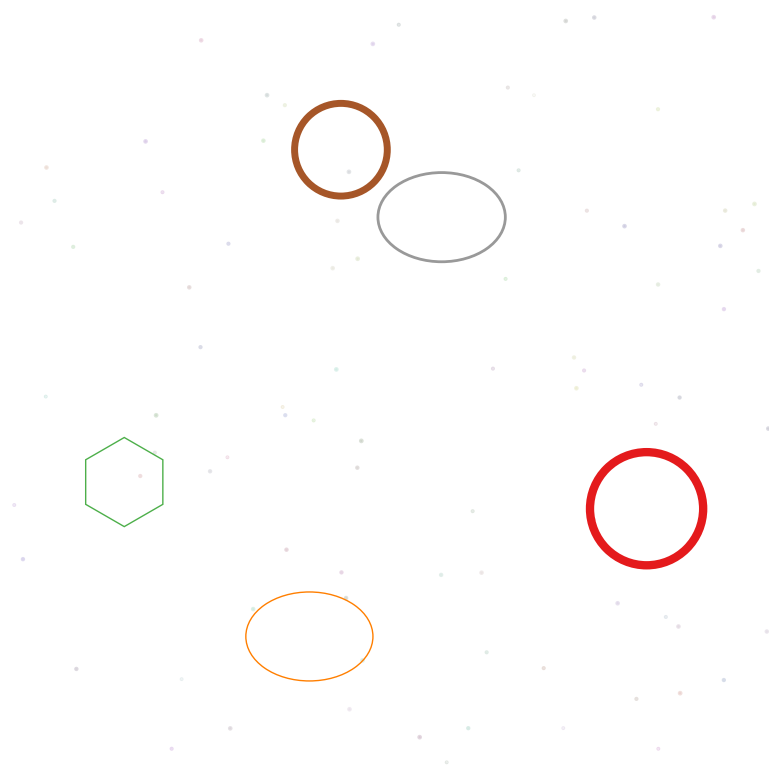[{"shape": "circle", "thickness": 3, "radius": 0.37, "center": [0.84, 0.339]}, {"shape": "hexagon", "thickness": 0.5, "radius": 0.29, "center": [0.161, 0.374]}, {"shape": "oval", "thickness": 0.5, "radius": 0.41, "center": [0.402, 0.173]}, {"shape": "circle", "thickness": 2.5, "radius": 0.3, "center": [0.443, 0.806]}, {"shape": "oval", "thickness": 1, "radius": 0.41, "center": [0.574, 0.718]}]